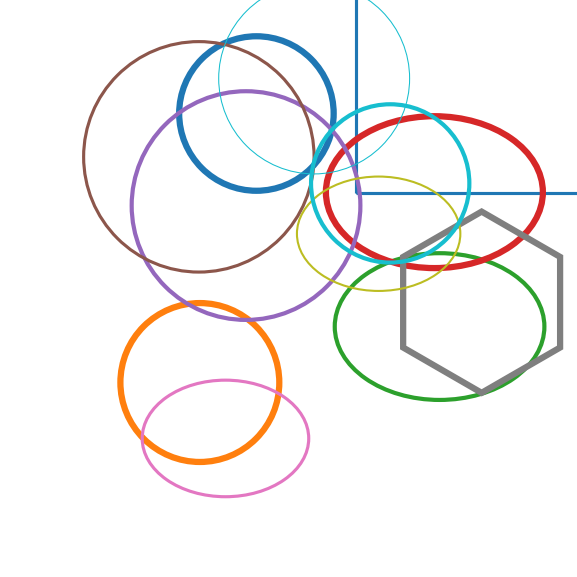[{"shape": "square", "thickness": 1.5, "radius": 0.98, "center": [0.813, 0.862]}, {"shape": "circle", "thickness": 3, "radius": 0.67, "center": [0.444, 0.803]}, {"shape": "circle", "thickness": 3, "radius": 0.69, "center": [0.346, 0.337]}, {"shape": "oval", "thickness": 2, "radius": 0.91, "center": [0.761, 0.434]}, {"shape": "oval", "thickness": 3, "radius": 0.94, "center": [0.752, 0.666]}, {"shape": "circle", "thickness": 2, "radius": 0.99, "center": [0.426, 0.643]}, {"shape": "circle", "thickness": 1.5, "radius": 1.0, "center": [0.344, 0.728]}, {"shape": "oval", "thickness": 1.5, "radius": 0.72, "center": [0.39, 0.24]}, {"shape": "hexagon", "thickness": 3, "radius": 0.78, "center": [0.834, 0.476]}, {"shape": "oval", "thickness": 1, "radius": 0.71, "center": [0.656, 0.594]}, {"shape": "circle", "thickness": 0.5, "radius": 0.83, "center": [0.544, 0.863]}, {"shape": "circle", "thickness": 2, "radius": 0.69, "center": [0.676, 0.682]}]